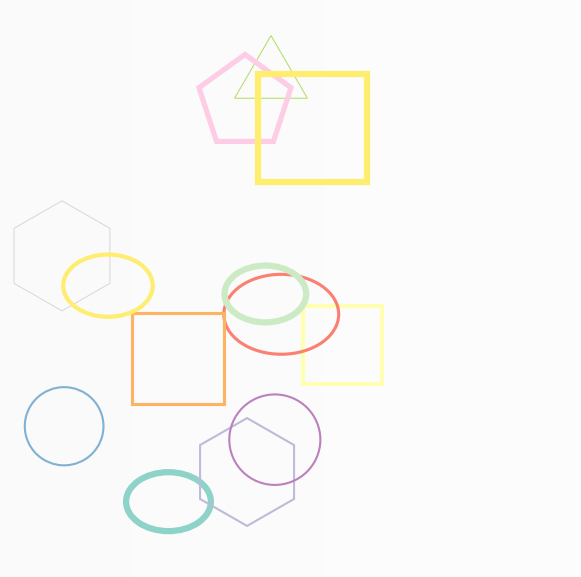[{"shape": "oval", "thickness": 3, "radius": 0.36, "center": [0.29, 0.13]}, {"shape": "square", "thickness": 2, "radius": 0.34, "center": [0.589, 0.402]}, {"shape": "hexagon", "thickness": 1, "radius": 0.47, "center": [0.425, 0.182]}, {"shape": "oval", "thickness": 1.5, "radius": 0.49, "center": [0.484, 0.455]}, {"shape": "circle", "thickness": 1, "radius": 0.34, "center": [0.11, 0.261]}, {"shape": "square", "thickness": 1.5, "radius": 0.39, "center": [0.307, 0.378]}, {"shape": "triangle", "thickness": 0.5, "radius": 0.36, "center": [0.466, 0.865]}, {"shape": "pentagon", "thickness": 2.5, "radius": 0.42, "center": [0.421, 0.822]}, {"shape": "hexagon", "thickness": 0.5, "radius": 0.48, "center": [0.107, 0.556]}, {"shape": "circle", "thickness": 1, "radius": 0.39, "center": [0.473, 0.238]}, {"shape": "oval", "thickness": 3, "radius": 0.35, "center": [0.457, 0.49]}, {"shape": "square", "thickness": 3, "radius": 0.47, "center": [0.538, 0.778]}, {"shape": "oval", "thickness": 2, "radius": 0.39, "center": [0.186, 0.504]}]